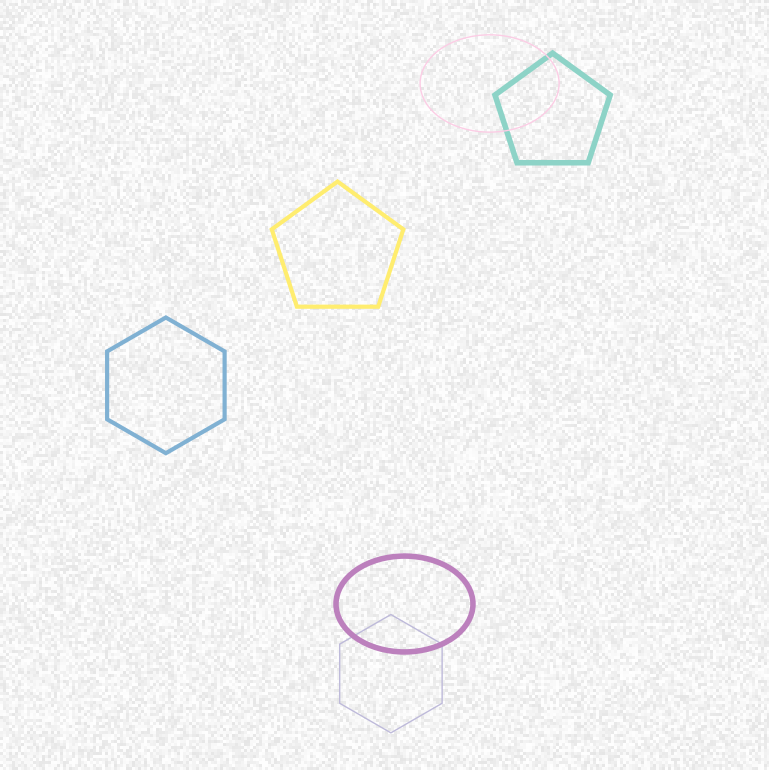[{"shape": "pentagon", "thickness": 2, "radius": 0.39, "center": [0.718, 0.852]}, {"shape": "hexagon", "thickness": 0.5, "radius": 0.38, "center": [0.508, 0.125]}, {"shape": "hexagon", "thickness": 1.5, "radius": 0.44, "center": [0.215, 0.5]}, {"shape": "oval", "thickness": 0.5, "radius": 0.45, "center": [0.636, 0.892]}, {"shape": "oval", "thickness": 2, "radius": 0.44, "center": [0.525, 0.216]}, {"shape": "pentagon", "thickness": 1.5, "radius": 0.45, "center": [0.438, 0.674]}]